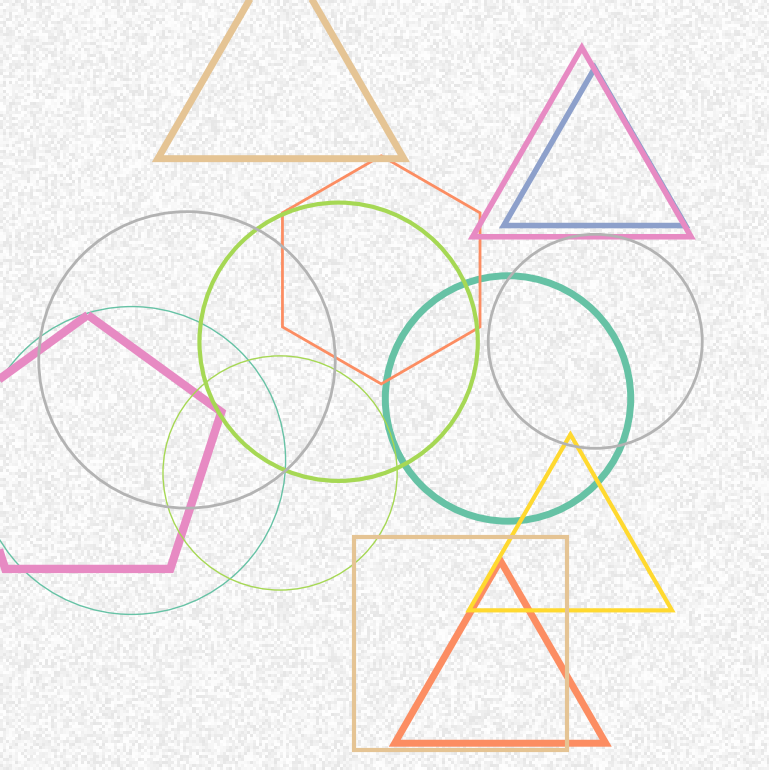[{"shape": "circle", "thickness": 2.5, "radius": 0.8, "center": [0.66, 0.483]}, {"shape": "circle", "thickness": 0.5, "radius": 1.0, "center": [0.171, 0.402]}, {"shape": "triangle", "thickness": 2.5, "radius": 0.79, "center": [0.65, 0.114]}, {"shape": "hexagon", "thickness": 1, "radius": 0.74, "center": [0.495, 0.65]}, {"shape": "triangle", "thickness": 2, "radius": 0.68, "center": [0.772, 0.775]}, {"shape": "pentagon", "thickness": 3, "radius": 0.91, "center": [0.114, 0.409]}, {"shape": "triangle", "thickness": 2, "radius": 0.82, "center": [0.756, 0.774]}, {"shape": "circle", "thickness": 0.5, "radius": 0.76, "center": [0.364, 0.386]}, {"shape": "circle", "thickness": 1.5, "radius": 0.9, "center": [0.44, 0.556]}, {"shape": "triangle", "thickness": 1.5, "radius": 0.76, "center": [0.741, 0.283]}, {"shape": "triangle", "thickness": 2.5, "radius": 0.92, "center": [0.365, 0.886]}, {"shape": "square", "thickness": 1.5, "radius": 0.69, "center": [0.598, 0.165]}, {"shape": "circle", "thickness": 1, "radius": 0.96, "center": [0.243, 0.533]}, {"shape": "circle", "thickness": 1, "radius": 0.69, "center": [0.773, 0.557]}]